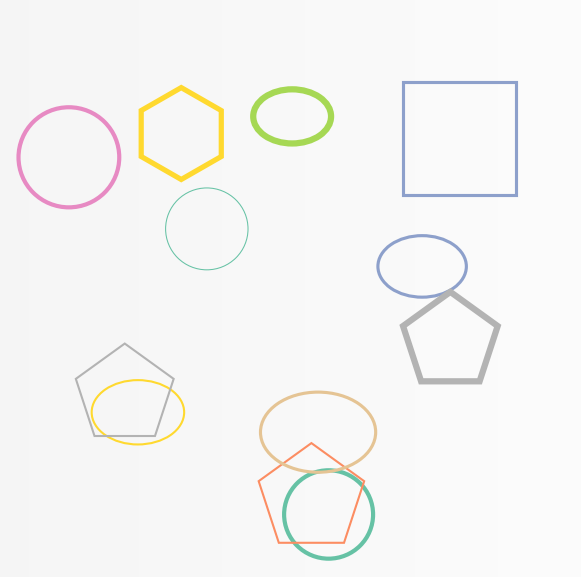[{"shape": "circle", "thickness": 0.5, "radius": 0.35, "center": [0.356, 0.603]}, {"shape": "circle", "thickness": 2, "radius": 0.38, "center": [0.565, 0.108]}, {"shape": "pentagon", "thickness": 1, "radius": 0.48, "center": [0.536, 0.136]}, {"shape": "square", "thickness": 1.5, "radius": 0.49, "center": [0.791, 0.759]}, {"shape": "oval", "thickness": 1.5, "radius": 0.38, "center": [0.726, 0.538]}, {"shape": "circle", "thickness": 2, "radius": 0.43, "center": [0.119, 0.727]}, {"shape": "oval", "thickness": 3, "radius": 0.33, "center": [0.503, 0.798]}, {"shape": "hexagon", "thickness": 2.5, "radius": 0.4, "center": [0.312, 0.768]}, {"shape": "oval", "thickness": 1, "radius": 0.4, "center": [0.237, 0.285]}, {"shape": "oval", "thickness": 1.5, "radius": 0.5, "center": [0.547, 0.251]}, {"shape": "pentagon", "thickness": 1, "radius": 0.44, "center": [0.215, 0.316]}, {"shape": "pentagon", "thickness": 3, "radius": 0.43, "center": [0.775, 0.408]}]